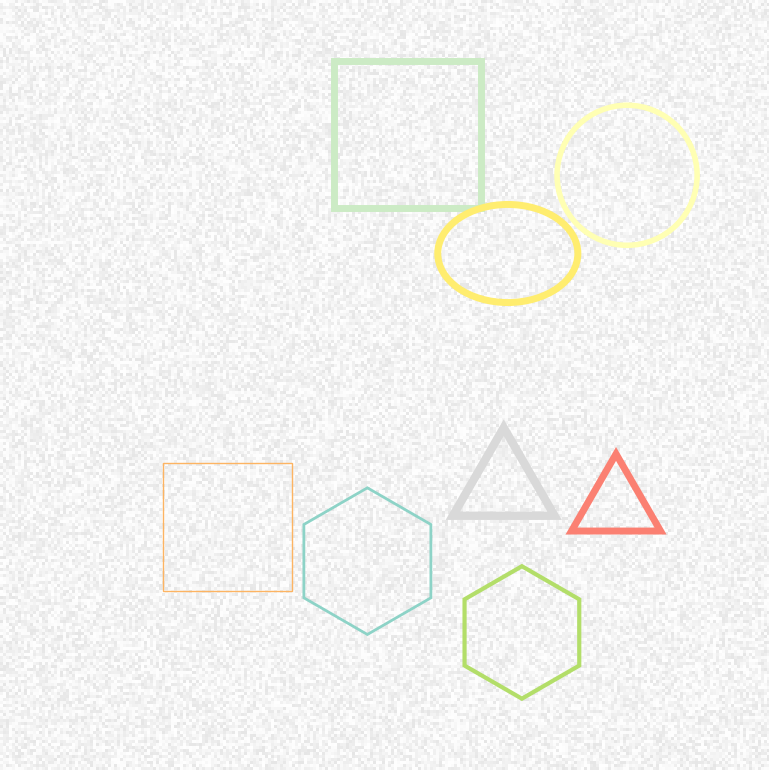[{"shape": "hexagon", "thickness": 1, "radius": 0.48, "center": [0.477, 0.271]}, {"shape": "circle", "thickness": 2, "radius": 0.45, "center": [0.814, 0.772]}, {"shape": "triangle", "thickness": 2.5, "radius": 0.33, "center": [0.8, 0.344]}, {"shape": "square", "thickness": 0.5, "radius": 0.42, "center": [0.296, 0.316]}, {"shape": "hexagon", "thickness": 1.5, "radius": 0.43, "center": [0.678, 0.179]}, {"shape": "triangle", "thickness": 3, "radius": 0.38, "center": [0.654, 0.368]}, {"shape": "square", "thickness": 2.5, "radius": 0.48, "center": [0.53, 0.825]}, {"shape": "oval", "thickness": 2.5, "radius": 0.45, "center": [0.659, 0.671]}]